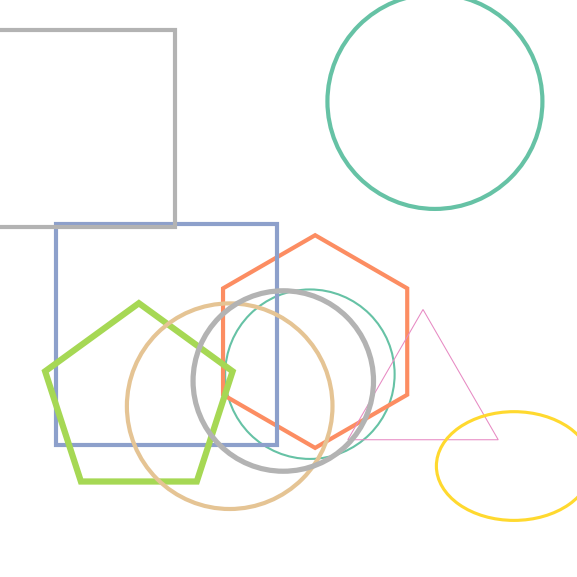[{"shape": "circle", "thickness": 2, "radius": 0.93, "center": [0.753, 0.823]}, {"shape": "circle", "thickness": 1, "radius": 0.73, "center": [0.537, 0.351]}, {"shape": "hexagon", "thickness": 2, "radius": 0.92, "center": [0.546, 0.408]}, {"shape": "square", "thickness": 2, "radius": 0.96, "center": [0.288, 0.42]}, {"shape": "triangle", "thickness": 0.5, "radius": 0.75, "center": [0.732, 0.313]}, {"shape": "pentagon", "thickness": 3, "radius": 0.85, "center": [0.24, 0.303]}, {"shape": "oval", "thickness": 1.5, "radius": 0.67, "center": [0.89, 0.192]}, {"shape": "circle", "thickness": 2, "radius": 0.89, "center": [0.398, 0.296]}, {"shape": "square", "thickness": 2, "radius": 0.85, "center": [0.133, 0.777]}, {"shape": "circle", "thickness": 2.5, "radius": 0.78, "center": [0.491, 0.339]}]